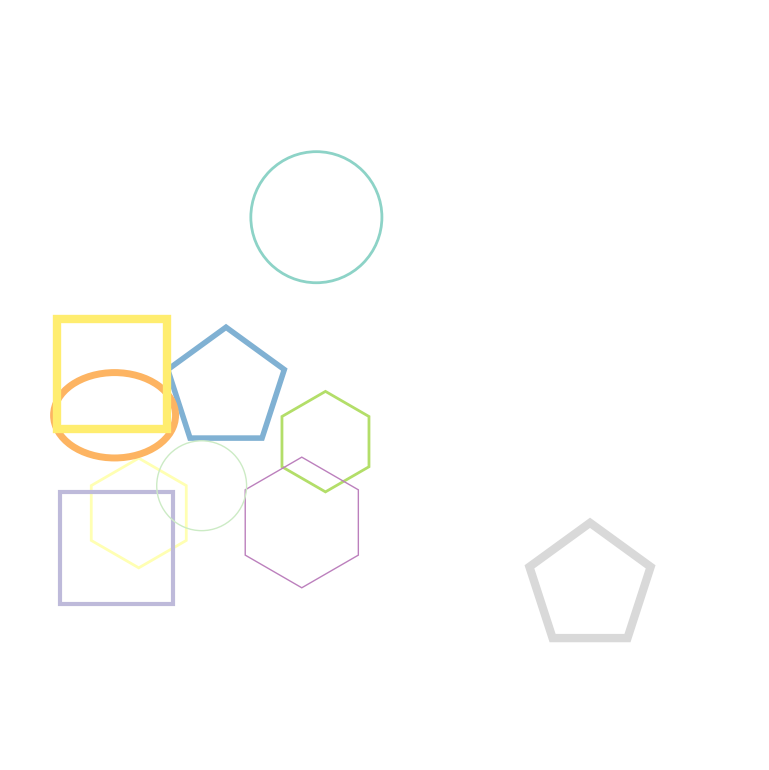[{"shape": "circle", "thickness": 1, "radius": 0.43, "center": [0.411, 0.718]}, {"shape": "hexagon", "thickness": 1, "radius": 0.36, "center": [0.18, 0.334]}, {"shape": "square", "thickness": 1.5, "radius": 0.36, "center": [0.151, 0.288]}, {"shape": "pentagon", "thickness": 2, "radius": 0.4, "center": [0.294, 0.495]}, {"shape": "oval", "thickness": 2.5, "radius": 0.4, "center": [0.149, 0.461]}, {"shape": "hexagon", "thickness": 1, "radius": 0.33, "center": [0.423, 0.426]}, {"shape": "pentagon", "thickness": 3, "radius": 0.41, "center": [0.766, 0.238]}, {"shape": "hexagon", "thickness": 0.5, "radius": 0.42, "center": [0.392, 0.321]}, {"shape": "circle", "thickness": 0.5, "radius": 0.29, "center": [0.262, 0.369]}, {"shape": "square", "thickness": 3, "radius": 0.36, "center": [0.145, 0.514]}]